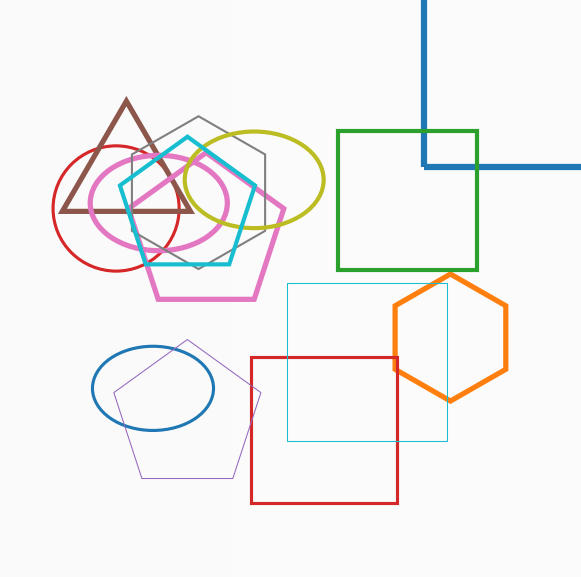[{"shape": "square", "thickness": 3, "radius": 0.73, "center": [0.875, 0.856]}, {"shape": "oval", "thickness": 1.5, "radius": 0.52, "center": [0.263, 0.327]}, {"shape": "hexagon", "thickness": 2.5, "radius": 0.55, "center": [0.775, 0.415]}, {"shape": "square", "thickness": 2, "radius": 0.6, "center": [0.702, 0.652]}, {"shape": "square", "thickness": 1.5, "radius": 0.63, "center": [0.558, 0.254]}, {"shape": "circle", "thickness": 1.5, "radius": 0.54, "center": [0.2, 0.638]}, {"shape": "pentagon", "thickness": 0.5, "radius": 0.67, "center": [0.322, 0.278]}, {"shape": "triangle", "thickness": 2.5, "radius": 0.64, "center": [0.217, 0.697]}, {"shape": "pentagon", "thickness": 2.5, "radius": 0.7, "center": [0.355, 0.594]}, {"shape": "oval", "thickness": 2.5, "radius": 0.59, "center": [0.273, 0.648]}, {"shape": "hexagon", "thickness": 1, "radius": 0.66, "center": [0.342, 0.666]}, {"shape": "oval", "thickness": 2, "radius": 0.6, "center": [0.437, 0.688]}, {"shape": "square", "thickness": 0.5, "radius": 0.69, "center": [0.631, 0.372]}, {"shape": "pentagon", "thickness": 2, "radius": 0.61, "center": [0.323, 0.64]}]